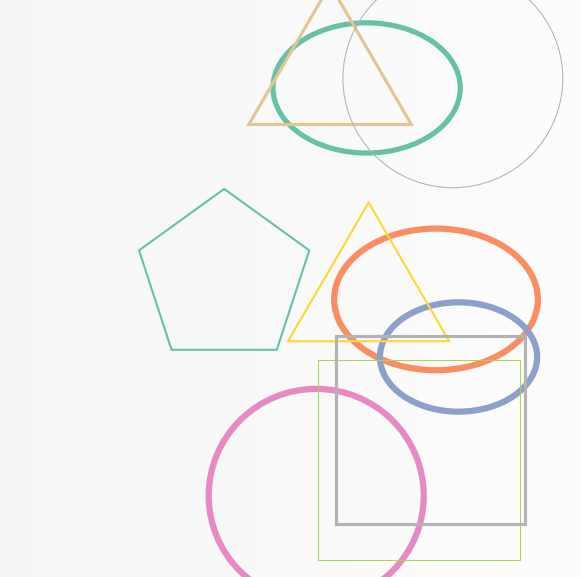[{"shape": "oval", "thickness": 2.5, "radius": 0.81, "center": [0.631, 0.847]}, {"shape": "pentagon", "thickness": 1, "radius": 0.77, "center": [0.386, 0.518]}, {"shape": "oval", "thickness": 3, "radius": 0.88, "center": [0.75, 0.481]}, {"shape": "oval", "thickness": 3, "radius": 0.68, "center": [0.789, 0.381]}, {"shape": "circle", "thickness": 3, "radius": 0.93, "center": [0.544, 0.141]}, {"shape": "square", "thickness": 0.5, "radius": 0.87, "center": [0.72, 0.202]}, {"shape": "triangle", "thickness": 1, "radius": 0.8, "center": [0.634, 0.488]}, {"shape": "triangle", "thickness": 1.5, "radius": 0.81, "center": [0.568, 0.864]}, {"shape": "circle", "thickness": 0.5, "radius": 0.95, "center": [0.779, 0.863]}, {"shape": "square", "thickness": 1.5, "radius": 0.81, "center": [0.741, 0.255]}]